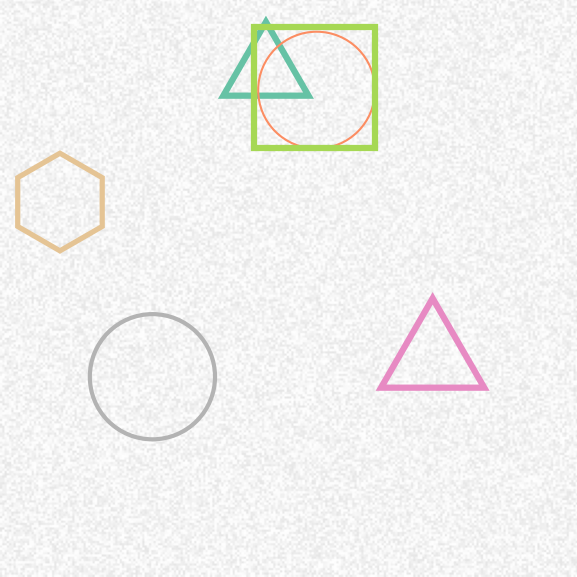[{"shape": "triangle", "thickness": 3, "radius": 0.43, "center": [0.46, 0.876]}, {"shape": "circle", "thickness": 1, "radius": 0.51, "center": [0.548, 0.843]}, {"shape": "triangle", "thickness": 3, "radius": 0.52, "center": [0.749, 0.379]}, {"shape": "square", "thickness": 3, "radius": 0.52, "center": [0.545, 0.848]}, {"shape": "hexagon", "thickness": 2.5, "radius": 0.42, "center": [0.104, 0.649]}, {"shape": "circle", "thickness": 2, "radius": 0.54, "center": [0.264, 0.347]}]